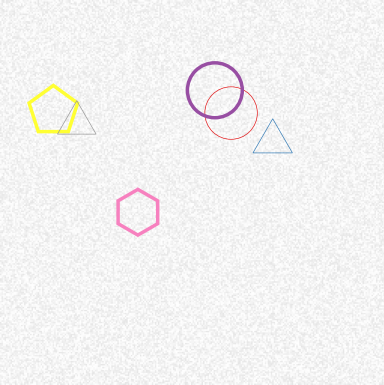[{"shape": "circle", "thickness": 0.5, "radius": 0.34, "center": [0.6, 0.706]}, {"shape": "triangle", "thickness": 0.5, "radius": 0.3, "center": [0.708, 0.632]}, {"shape": "circle", "thickness": 2.5, "radius": 0.36, "center": [0.558, 0.765]}, {"shape": "pentagon", "thickness": 2.5, "radius": 0.33, "center": [0.139, 0.712]}, {"shape": "hexagon", "thickness": 2.5, "radius": 0.3, "center": [0.358, 0.449]}, {"shape": "triangle", "thickness": 0.5, "radius": 0.29, "center": [0.199, 0.681]}]